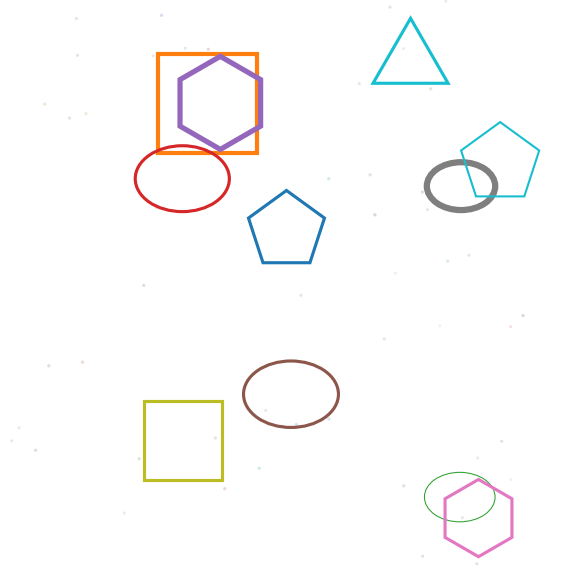[{"shape": "pentagon", "thickness": 1.5, "radius": 0.35, "center": [0.496, 0.6]}, {"shape": "square", "thickness": 2, "radius": 0.43, "center": [0.359, 0.82]}, {"shape": "oval", "thickness": 0.5, "radius": 0.31, "center": [0.796, 0.138]}, {"shape": "oval", "thickness": 1.5, "radius": 0.41, "center": [0.316, 0.69]}, {"shape": "hexagon", "thickness": 2.5, "radius": 0.4, "center": [0.382, 0.821]}, {"shape": "oval", "thickness": 1.5, "radius": 0.41, "center": [0.504, 0.317]}, {"shape": "hexagon", "thickness": 1.5, "radius": 0.33, "center": [0.829, 0.102]}, {"shape": "oval", "thickness": 3, "radius": 0.3, "center": [0.798, 0.677]}, {"shape": "square", "thickness": 1.5, "radius": 0.34, "center": [0.316, 0.236]}, {"shape": "pentagon", "thickness": 1, "radius": 0.36, "center": [0.866, 0.717]}, {"shape": "triangle", "thickness": 1.5, "radius": 0.37, "center": [0.711, 0.892]}]